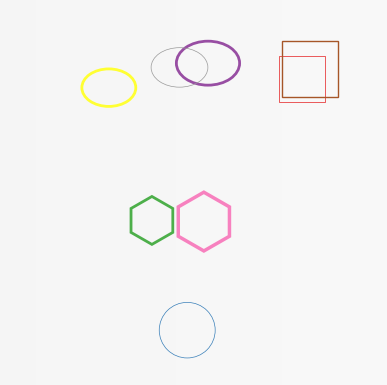[{"shape": "square", "thickness": 0.5, "radius": 0.3, "center": [0.78, 0.794]}, {"shape": "circle", "thickness": 0.5, "radius": 0.36, "center": [0.483, 0.142]}, {"shape": "hexagon", "thickness": 2, "radius": 0.31, "center": [0.392, 0.427]}, {"shape": "oval", "thickness": 2, "radius": 0.41, "center": [0.537, 0.836]}, {"shape": "oval", "thickness": 2, "radius": 0.35, "center": [0.281, 0.772]}, {"shape": "square", "thickness": 1, "radius": 0.36, "center": [0.8, 0.82]}, {"shape": "hexagon", "thickness": 2.5, "radius": 0.38, "center": [0.526, 0.424]}, {"shape": "oval", "thickness": 0.5, "radius": 0.37, "center": [0.463, 0.825]}]